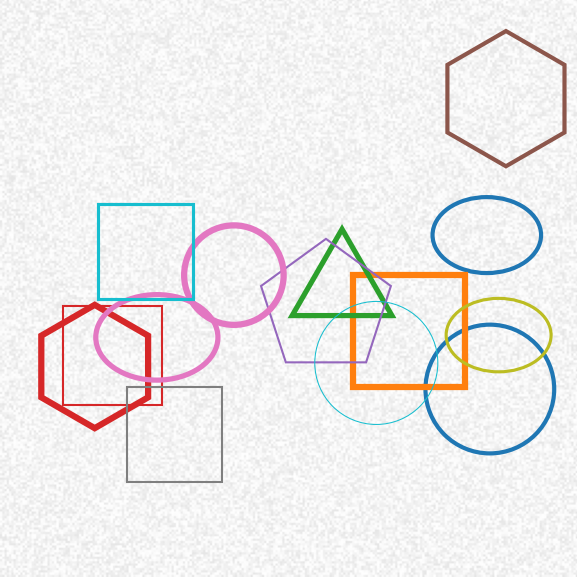[{"shape": "oval", "thickness": 2, "radius": 0.47, "center": [0.843, 0.592]}, {"shape": "circle", "thickness": 2, "radius": 0.56, "center": [0.848, 0.325]}, {"shape": "square", "thickness": 3, "radius": 0.49, "center": [0.708, 0.425]}, {"shape": "triangle", "thickness": 2.5, "radius": 0.5, "center": [0.592, 0.503]}, {"shape": "hexagon", "thickness": 3, "radius": 0.53, "center": [0.164, 0.364]}, {"shape": "square", "thickness": 1, "radius": 0.43, "center": [0.195, 0.384]}, {"shape": "pentagon", "thickness": 1, "radius": 0.59, "center": [0.564, 0.467]}, {"shape": "hexagon", "thickness": 2, "radius": 0.59, "center": [0.876, 0.828]}, {"shape": "oval", "thickness": 2.5, "radius": 0.53, "center": [0.272, 0.415]}, {"shape": "circle", "thickness": 3, "radius": 0.43, "center": [0.405, 0.523]}, {"shape": "square", "thickness": 1, "radius": 0.41, "center": [0.302, 0.247]}, {"shape": "oval", "thickness": 1.5, "radius": 0.45, "center": [0.863, 0.419]}, {"shape": "circle", "thickness": 0.5, "radius": 0.53, "center": [0.652, 0.371]}, {"shape": "square", "thickness": 1.5, "radius": 0.41, "center": [0.251, 0.564]}]